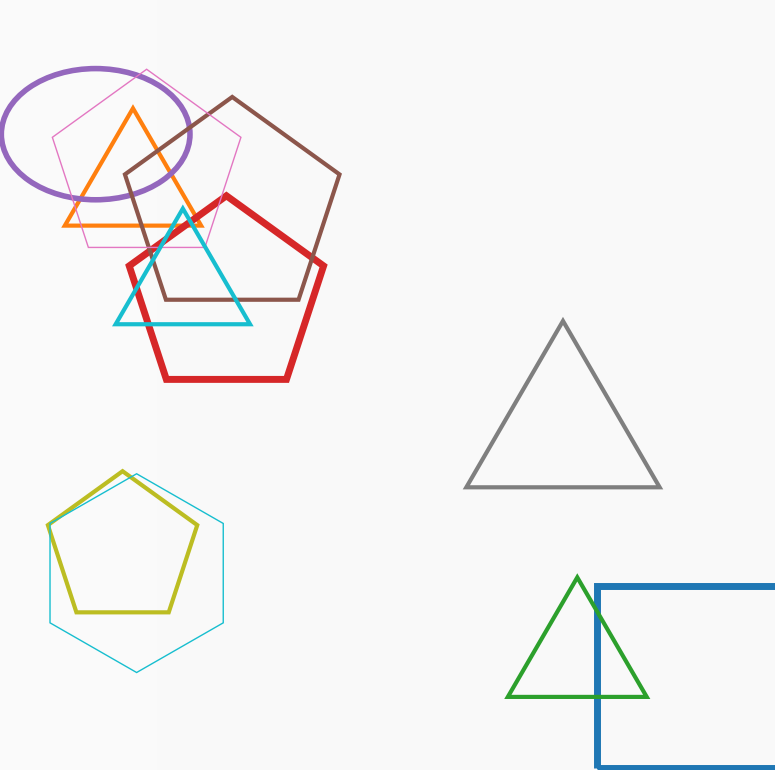[{"shape": "square", "thickness": 2.5, "radius": 0.59, "center": [0.888, 0.12]}, {"shape": "triangle", "thickness": 1.5, "radius": 0.51, "center": [0.172, 0.758]}, {"shape": "triangle", "thickness": 1.5, "radius": 0.52, "center": [0.745, 0.147]}, {"shape": "pentagon", "thickness": 2.5, "radius": 0.66, "center": [0.292, 0.614]}, {"shape": "oval", "thickness": 2, "radius": 0.61, "center": [0.123, 0.826]}, {"shape": "pentagon", "thickness": 1.5, "radius": 0.73, "center": [0.3, 0.729]}, {"shape": "pentagon", "thickness": 0.5, "radius": 0.64, "center": [0.189, 0.782]}, {"shape": "triangle", "thickness": 1.5, "radius": 0.72, "center": [0.726, 0.439]}, {"shape": "pentagon", "thickness": 1.5, "radius": 0.51, "center": [0.158, 0.287]}, {"shape": "hexagon", "thickness": 0.5, "radius": 0.65, "center": [0.176, 0.256]}, {"shape": "triangle", "thickness": 1.5, "radius": 0.5, "center": [0.236, 0.629]}]